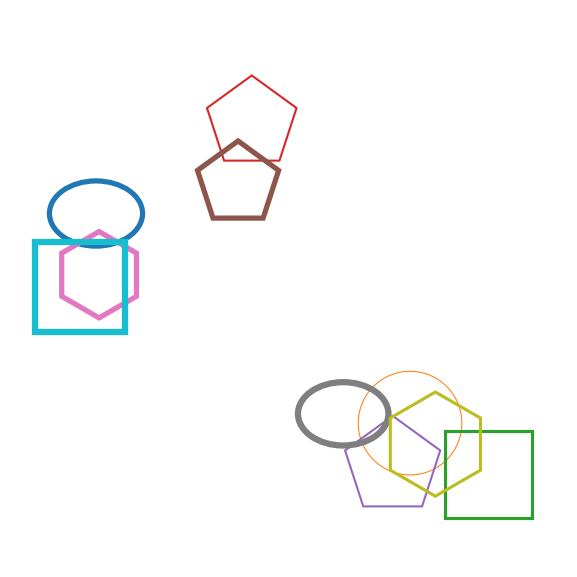[{"shape": "oval", "thickness": 2.5, "radius": 0.4, "center": [0.166, 0.629]}, {"shape": "circle", "thickness": 0.5, "radius": 0.45, "center": [0.71, 0.266]}, {"shape": "square", "thickness": 1.5, "radius": 0.38, "center": [0.847, 0.177]}, {"shape": "pentagon", "thickness": 1, "radius": 0.41, "center": [0.436, 0.787]}, {"shape": "pentagon", "thickness": 1, "radius": 0.43, "center": [0.68, 0.192]}, {"shape": "pentagon", "thickness": 2.5, "radius": 0.37, "center": [0.412, 0.681]}, {"shape": "hexagon", "thickness": 2.5, "radius": 0.37, "center": [0.172, 0.523]}, {"shape": "oval", "thickness": 3, "radius": 0.39, "center": [0.594, 0.283]}, {"shape": "hexagon", "thickness": 1.5, "radius": 0.45, "center": [0.754, 0.23]}, {"shape": "square", "thickness": 3, "radius": 0.39, "center": [0.139, 0.502]}]